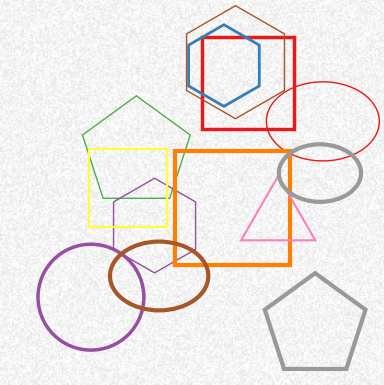[{"shape": "oval", "thickness": 1, "radius": 0.73, "center": [0.839, 0.685]}, {"shape": "square", "thickness": 2.5, "radius": 0.6, "center": [0.645, 0.785]}, {"shape": "hexagon", "thickness": 2, "radius": 0.53, "center": [0.582, 0.83]}, {"shape": "pentagon", "thickness": 1, "radius": 0.74, "center": [0.354, 0.604]}, {"shape": "hexagon", "thickness": 1, "radius": 0.62, "center": [0.401, 0.414]}, {"shape": "circle", "thickness": 2.5, "radius": 0.69, "center": [0.236, 0.228]}, {"shape": "square", "thickness": 3, "radius": 0.74, "center": [0.604, 0.459]}, {"shape": "square", "thickness": 1.5, "radius": 0.51, "center": [0.332, 0.512]}, {"shape": "oval", "thickness": 3, "radius": 0.64, "center": [0.413, 0.283]}, {"shape": "hexagon", "thickness": 1, "radius": 0.73, "center": [0.612, 0.838]}, {"shape": "triangle", "thickness": 1.5, "radius": 0.56, "center": [0.723, 0.431]}, {"shape": "oval", "thickness": 3, "radius": 0.53, "center": [0.831, 0.55]}, {"shape": "pentagon", "thickness": 3, "radius": 0.69, "center": [0.819, 0.153]}]